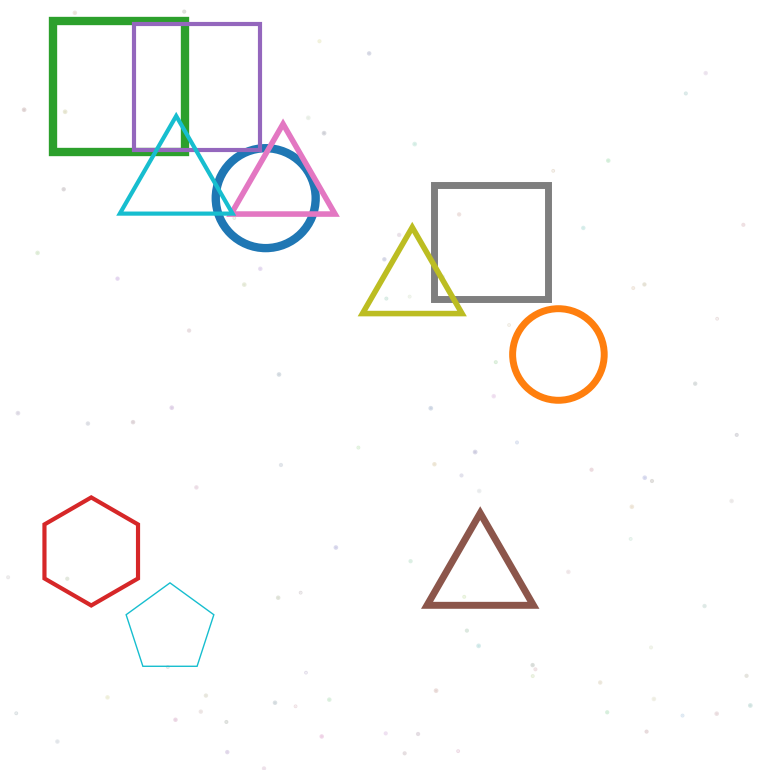[{"shape": "circle", "thickness": 3, "radius": 0.32, "center": [0.345, 0.743]}, {"shape": "circle", "thickness": 2.5, "radius": 0.3, "center": [0.725, 0.54]}, {"shape": "square", "thickness": 3, "radius": 0.43, "center": [0.155, 0.888]}, {"shape": "hexagon", "thickness": 1.5, "radius": 0.35, "center": [0.118, 0.284]}, {"shape": "square", "thickness": 1.5, "radius": 0.41, "center": [0.256, 0.888]}, {"shape": "triangle", "thickness": 2.5, "radius": 0.4, "center": [0.624, 0.254]}, {"shape": "triangle", "thickness": 2, "radius": 0.39, "center": [0.368, 0.761]}, {"shape": "square", "thickness": 2.5, "radius": 0.37, "center": [0.638, 0.686]}, {"shape": "triangle", "thickness": 2, "radius": 0.37, "center": [0.535, 0.63]}, {"shape": "pentagon", "thickness": 0.5, "radius": 0.3, "center": [0.221, 0.183]}, {"shape": "triangle", "thickness": 1.5, "radius": 0.42, "center": [0.229, 0.765]}]